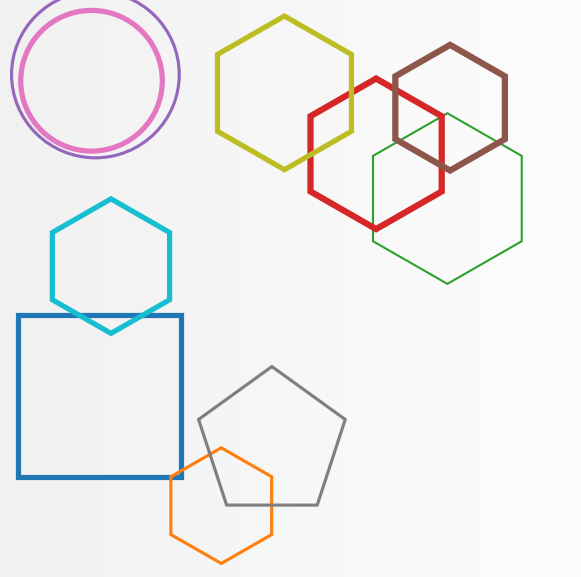[{"shape": "square", "thickness": 2.5, "radius": 0.7, "center": [0.171, 0.314]}, {"shape": "hexagon", "thickness": 1.5, "radius": 0.5, "center": [0.381, 0.124]}, {"shape": "hexagon", "thickness": 1, "radius": 0.74, "center": [0.77, 0.655]}, {"shape": "hexagon", "thickness": 3, "radius": 0.65, "center": [0.647, 0.733]}, {"shape": "circle", "thickness": 1.5, "radius": 0.72, "center": [0.164, 0.87]}, {"shape": "hexagon", "thickness": 3, "radius": 0.54, "center": [0.774, 0.813]}, {"shape": "circle", "thickness": 2.5, "radius": 0.61, "center": [0.157, 0.859]}, {"shape": "pentagon", "thickness": 1.5, "radius": 0.66, "center": [0.468, 0.232]}, {"shape": "hexagon", "thickness": 2.5, "radius": 0.67, "center": [0.489, 0.838]}, {"shape": "hexagon", "thickness": 2.5, "radius": 0.58, "center": [0.191, 0.538]}]